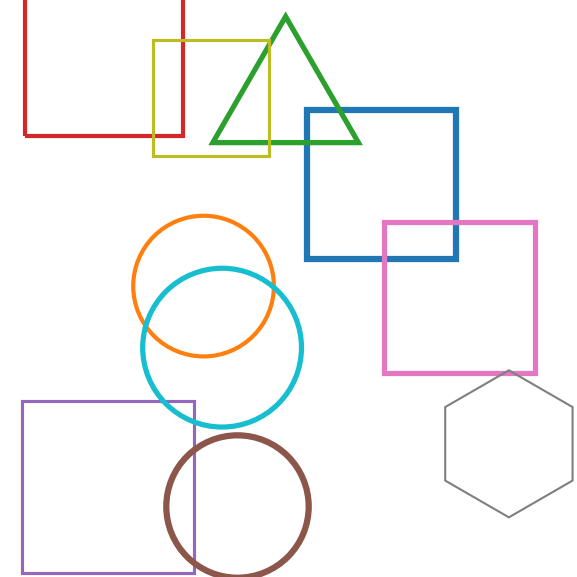[{"shape": "square", "thickness": 3, "radius": 0.64, "center": [0.66, 0.68]}, {"shape": "circle", "thickness": 2, "radius": 0.61, "center": [0.352, 0.504]}, {"shape": "triangle", "thickness": 2.5, "radius": 0.73, "center": [0.495, 0.825]}, {"shape": "square", "thickness": 2, "radius": 0.68, "center": [0.18, 0.9]}, {"shape": "square", "thickness": 1.5, "radius": 0.74, "center": [0.188, 0.156]}, {"shape": "circle", "thickness": 3, "radius": 0.62, "center": [0.411, 0.122]}, {"shape": "square", "thickness": 2.5, "radius": 0.66, "center": [0.796, 0.484]}, {"shape": "hexagon", "thickness": 1, "radius": 0.64, "center": [0.881, 0.231]}, {"shape": "square", "thickness": 1.5, "radius": 0.5, "center": [0.365, 0.829]}, {"shape": "circle", "thickness": 2.5, "radius": 0.69, "center": [0.385, 0.397]}]